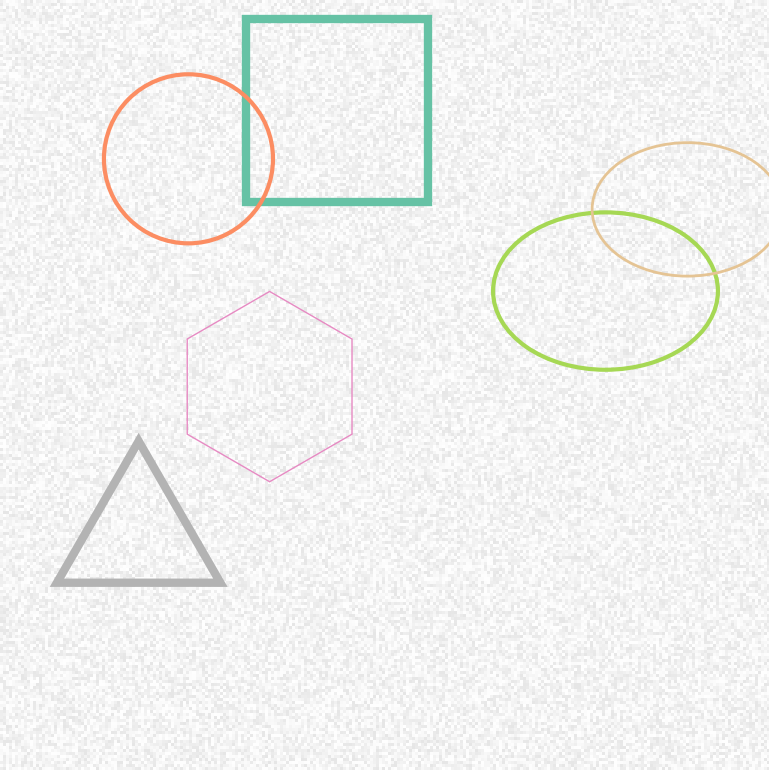[{"shape": "square", "thickness": 3, "radius": 0.59, "center": [0.437, 0.857]}, {"shape": "circle", "thickness": 1.5, "radius": 0.55, "center": [0.245, 0.794]}, {"shape": "hexagon", "thickness": 0.5, "radius": 0.62, "center": [0.35, 0.498]}, {"shape": "oval", "thickness": 1.5, "radius": 0.73, "center": [0.786, 0.622]}, {"shape": "oval", "thickness": 1, "radius": 0.62, "center": [0.893, 0.728]}, {"shape": "triangle", "thickness": 3, "radius": 0.61, "center": [0.18, 0.304]}]